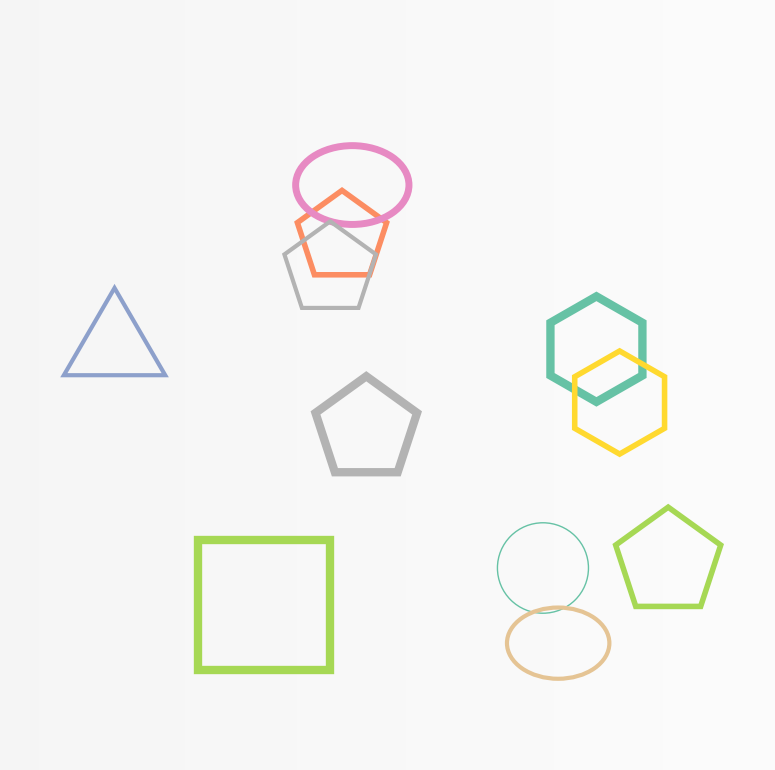[{"shape": "circle", "thickness": 0.5, "radius": 0.29, "center": [0.701, 0.262]}, {"shape": "hexagon", "thickness": 3, "radius": 0.34, "center": [0.77, 0.547]}, {"shape": "pentagon", "thickness": 2, "radius": 0.3, "center": [0.441, 0.692]}, {"shape": "triangle", "thickness": 1.5, "radius": 0.38, "center": [0.148, 0.55]}, {"shape": "oval", "thickness": 2.5, "radius": 0.37, "center": [0.455, 0.76]}, {"shape": "square", "thickness": 3, "radius": 0.42, "center": [0.341, 0.215]}, {"shape": "pentagon", "thickness": 2, "radius": 0.36, "center": [0.862, 0.27]}, {"shape": "hexagon", "thickness": 2, "radius": 0.33, "center": [0.8, 0.477]}, {"shape": "oval", "thickness": 1.5, "radius": 0.33, "center": [0.72, 0.165]}, {"shape": "pentagon", "thickness": 3, "radius": 0.34, "center": [0.473, 0.442]}, {"shape": "pentagon", "thickness": 1.5, "radius": 0.31, "center": [0.426, 0.65]}]